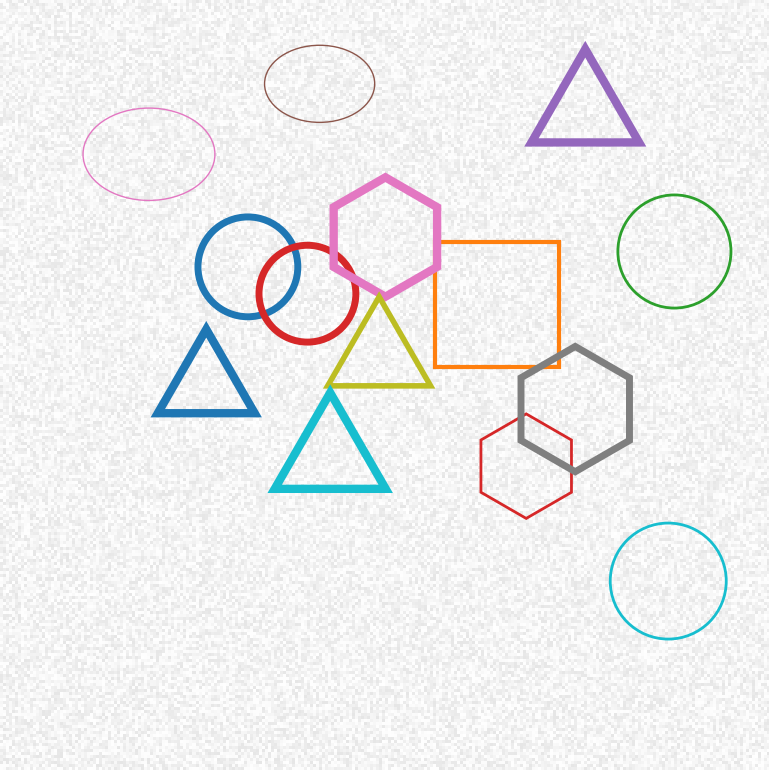[{"shape": "circle", "thickness": 2.5, "radius": 0.32, "center": [0.322, 0.653]}, {"shape": "triangle", "thickness": 3, "radius": 0.36, "center": [0.268, 0.5]}, {"shape": "square", "thickness": 1.5, "radius": 0.4, "center": [0.646, 0.604]}, {"shape": "circle", "thickness": 1, "radius": 0.37, "center": [0.876, 0.673]}, {"shape": "circle", "thickness": 2.5, "radius": 0.31, "center": [0.399, 0.619]}, {"shape": "hexagon", "thickness": 1, "radius": 0.34, "center": [0.683, 0.395]}, {"shape": "triangle", "thickness": 3, "radius": 0.4, "center": [0.76, 0.855]}, {"shape": "oval", "thickness": 0.5, "radius": 0.36, "center": [0.415, 0.891]}, {"shape": "hexagon", "thickness": 3, "radius": 0.39, "center": [0.501, 0.692]}, {"shape": "oval", "thickness": 0.5, "radius": 0.43, "center": [0.193, 0.8]}, {"shape": "hexagon", "thickness": 2.5, "radius": 0.41, "center": [0.747, 0.469]}, {"shape": "triangle", "thickness": 2, "radius": 0.39, "center": [0.492, 0.537]}, {"shape": "triangle", "thickness": 3, "radius": 0.42, "center": [0.429, 0.407]}, {"shape": "circle", "thickness": 1, "radius": 0.38, "center": [0.868, 0.245]}]